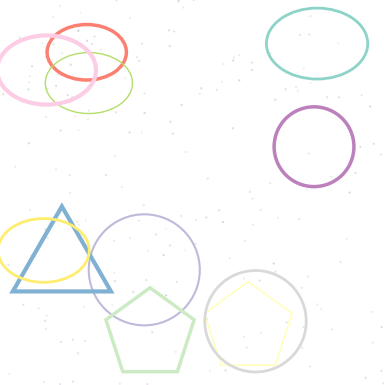[{"shape": "oval", "thickness": 2, "radius": 0.66, "center": [0.824, 0.887]}, {"shape": "pentagon", "thickness": 1, "radius": 0.6, "center": [0.645, 0.149]}, {"shape": "circle", "thickness": 1.5, "radius": 0.72, "center": [0.375, 0.299]}, {"shape": "oval", "thickness": 2.5, "radius": 0.51, "center": [0.225, 0.864]}, {"shape": "triangle", "thickness": 3, "radius": 0.74, "center": [0.161, 0.317]}, {"shape": "oval", "thickness": 1, "radius": 0.57, "center": [0.231, 0.784]}, {"shape": "oval", "thickness": 3, "radius": 0.64, "center": [0.121, 0.818]}, {"shape": "circle", "thickness": 2, "radius": 0.66, "center": [0.664, 0.166]}, {"shape": "circle", "thickness": 2.5, "radius": 0.52, "center": [0.816, 0.619]}, {"shape": "pentagon", "thickness": 2.5, "radius": 0.6, "center": [0.39, 0.132]}, {"shape": "oval", "thickness": 2, "radius": 0.59, "center": [0.113, 0.35]}]